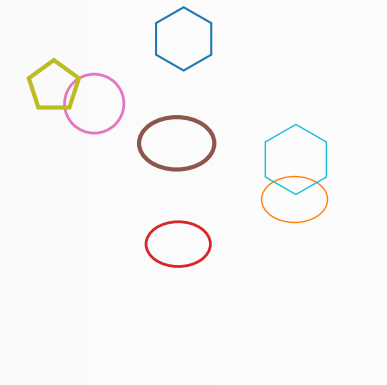[{"shape": "hexagon", "thickness": 1.5, "radius": 0.41, "center": [0.474, 0.899]}, {"shape": "oval", "thickness": 1, "radius": 0.43, "center": [0.76, 0.482]}, {"shape": "oval", "thickness": 2, "radius": 0.42, "center": [0.46, 0.366]}, {"shape": "oval", "thickness": 3, "radius": 0.49, "center": [0.456, 0.628]}, {"shape": "circle", "thickness": 2, "radius": 0.38, "center": [0.243, 0.731]}, {"shape": "pentagon", "thickness": 3, "radius": 0.34, "center": [0.139, 0.776]}, {"shape": "hexagon", "thickness": 1, "radius": 0.45, "center": [0.764, 0.586]}]